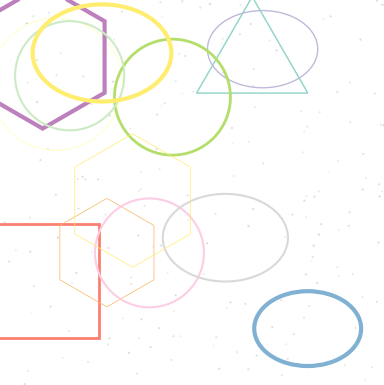[{"shape": "triangle", "thickness": 1, "radius": 0.83, "center": [0.655, 0.842]}, {"shape": "circle", "thickness": 0.5, "radius": 0.86, "center": [0.146, 0.781]}, {"shape": "oval", "thickness": 1, "radius": 0.72, "center": [0.682, 0.872]}, {"shape": "square", "thickness": 2, "radius": 0.74, "center": [0.109, 0.27]}, {"shape": "oval", "thickness": 3, "radius": 0.69, "center": [0.799, 0.146]}, {"shape": "hexagon", "thickness": 0.5, "radius": 0.71, "center": [0.278, 0.344]}, {"shape": "circle", "thickness": 2, "radius": 0.75, "center": [0.448, 0.748]}, {"shape": "circle", "thickness": 1.5, "radius": 0.71, "center": [0.388, 0.343]}, {"shape": "oval", "thickness": 1.5, "radius": 0.81, "center": [0.585, 0.383]}, {"shape": "hexagon", "thickness": 3, "radius": 0.93, "center": [0.111, 0.852]}, {"shape": "circle", "thickness": 1.5, "radius": 0.71, "center": [0.181, 0.803]}, {"shape": "hexagon", "thickness": 0.5, "radius": 0.87, "center": [0.344, 0.479]}, {"shape": "oval", "thickness": 3, "radius": 0.9, "center": [0.265, 0.863]}]